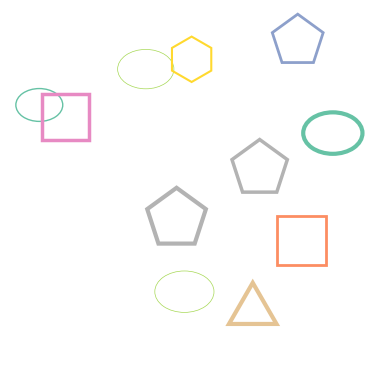[{"shape": "oval", "thickness": 3, "radius": 0.38, "center": [0.865, 0.654]}, {"shape": "oval", "thickness": 1, "radius": 0.3, "center": [0.102, 0.727]}, {"shape": "square", "thickness": 2, "radius": 0.32, "center": [0.782, 0.376]}, {"shape": "pentagon", "thickness": 2, "radius": 0.35, "center": [0.773, 0.894]}, {"shape": "square", "thickness": 2.5, "radius": 0.3, "center": [0.171, 0.696]}, {"shape": "oval", "thickness": 0.5, "radius": 0.38, "center": [0.479, 0.242]}, {"shape": "oval", "thickness": 0.5, "radius": 0.37, "center": [0.379, 0.82]}, {"shape": "hexagon", "thickness": 1.5, "radius": 0.29, "center": [0.498, 0.846]}, {"shape": "triangle", "thickness": 3, "radius": 0.36, "center": [0.656, 0.194]}, {"shape": "pentagon", "thickness": 3, "radius": 0.4, "center": [0.459, 0.432]}, {"shape": "pentagon", "thickness": 2.5, "radius": 0.38, "center": [0.674, 0.562]}]